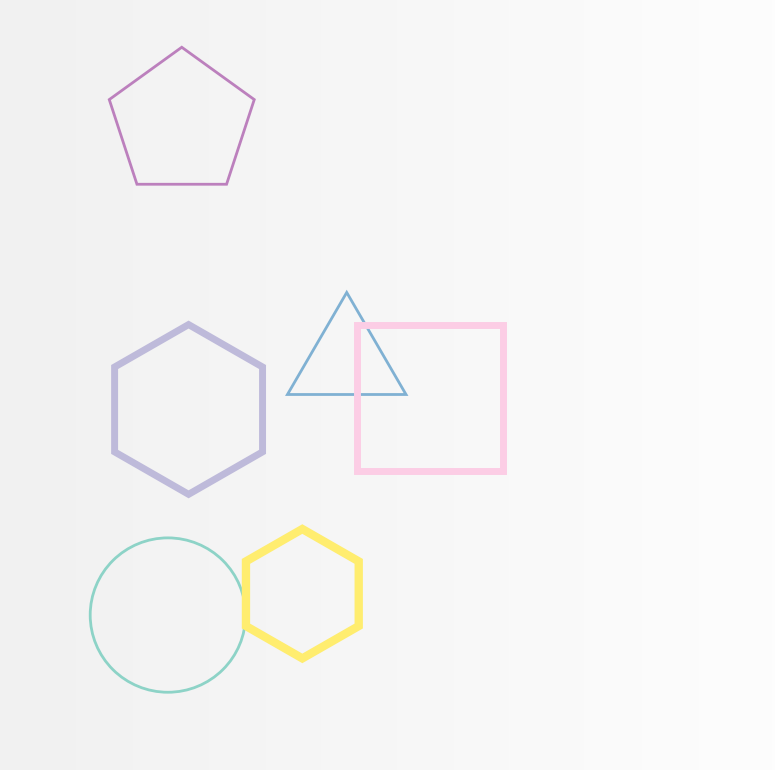[{"shape": "circle", "thickness": 1, "radius": 0.5, "center": [0.217, 0.201]}, {"shape": "hexagon", "thickness": 2.5, "radius": 0.55, "center": [0.243, 0.468]}, {"shape": "triangle", "thickness": 1, "radius": 0.44, "center": [0.447, 0.532]}, {"shape": "square", "thickness": 2.5, "radius": 0.47, "center": [0.555, 0.483]}, {"shape": "pentagon", "thickness": 1, "radius": 0.49, "center": [0.235, 0.84]}, {"shape": "hexagon", "thickness": 3, "radius": 0.42, "center": [0.39, 0.229]}]